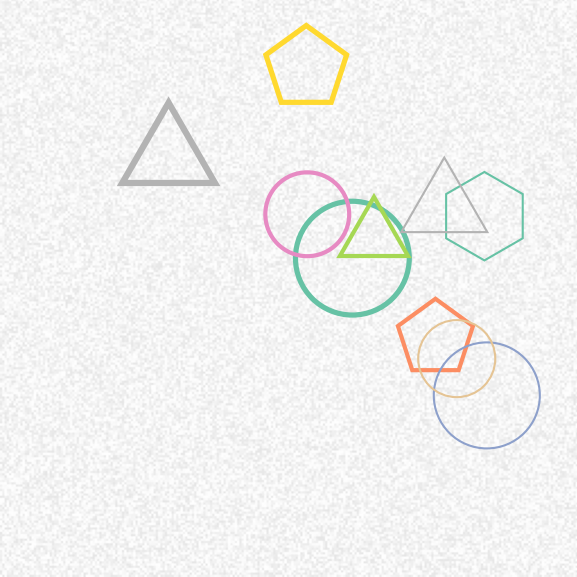[{"shape": "hexagon", "thickness": 1, "radius": 0.38, "center": [0.839, 0.625]}, {"shape": "circle", "thickness": 2.5, "radius": 0.49, "center": [0.61, 0.552]}, {"shape": "pentagon", "thickness": 2, "radius": 0.34, "center": [0.754, 0.413]}, {"shape": "circle", "thickness": 1, "radius": 0.46, "center": [0.843, 0.314]}, {"shape": "circle", "thickness": 2, "radius": 0.36, "center": [0.532, 0.628]}, {"shape": "triangle", "thickness": 2, "radius": 0.34, "center": [0.648, 0.59]}, {"shape": "pentagon", "thickness": 2.5, "radius": 0.37, "center": [0.53, 0.881]}, {"shape": "circle", "thickness": 1, "radius": 0.33, "center": [0.791, 0.378]}, {"shape": "triangle", "thickness": 1, "radius": 0.43, "center": [0.769, 0.64]}, {"shape": "triangle", "thickness": 3, "radius": 0.46, "center": [0.292, 0.729]}]